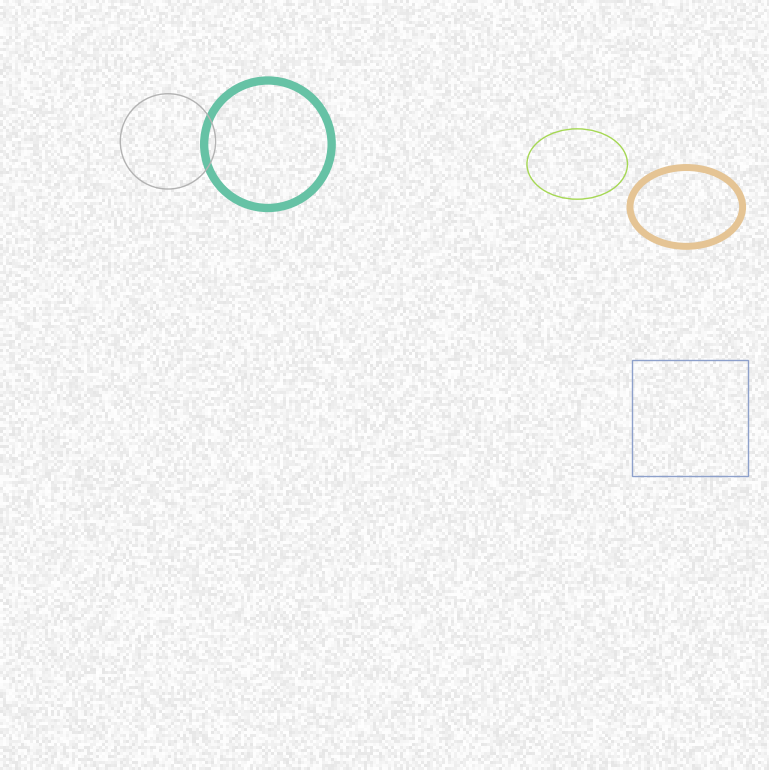[{"shape": "circle", "thickness": 3, "radius": 0.41, "center": [0.348, 0.813]}, {"shape": "square", "thickness": 0.5, "radius": 0.38, "center": [0.896, 0.457]}, {"shape": "oval", "thickness": 0.5, "radius": 0.33, "center": [0.75, 0.787]}, {"shape": "oval", "thickness": 2.5, "radius": 0.37, "center": [0.891, 0.731]}, {"shape": "circle", "thickness": 0.5, "radius": 0.31, "center": [0.218, 0.816]}]